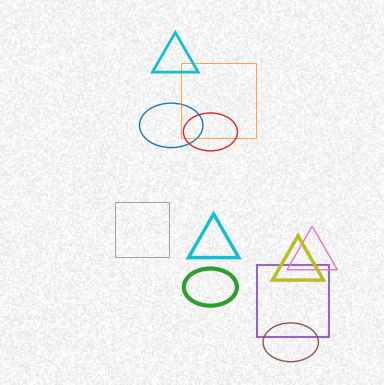[{"shape": "oval", "thickness": 1, "radius": 0.41, "center": [0.445, 0.674]}, {"shape": "square", "thickness": 0.5, "radius": 0.48, "center": [0.567, 0.739]}, {"shape": "oval", "thickness": 3, "radius": 0.34, "center": [0.546, 0.254]}, {"shape": "oval", "thickness": 1, "radius": 0.35, "center": [0.547, 0.657]}, {"shape": "square", "thickness": 1.5, "radius": 0.46, "center": [0.76, 0.219]}, {"shape": "oval", "thickness": 1, "radius": 0.36, "center": [0.755, 0.111]}, {"shape": "triangle", "thickness": 1, "radius": 0.38, "center": [0.811, 0.337]}, {"shape": "square", "thickness": 0.5, "radius": 0.35, "center": [0.368, 0.404]}, {"shape": "triangle", "thickness": 2.5, "radius": 0.38, "center": [0.774, 0.311]}, {"shape": "triangle", "thickness": 2, "radius": 0.34, "center": [0.455, 0.847]}, {"shape": "triangle", "thickness": 2.5, "radius": 0.38, "center": [0.555, 0.369]}]